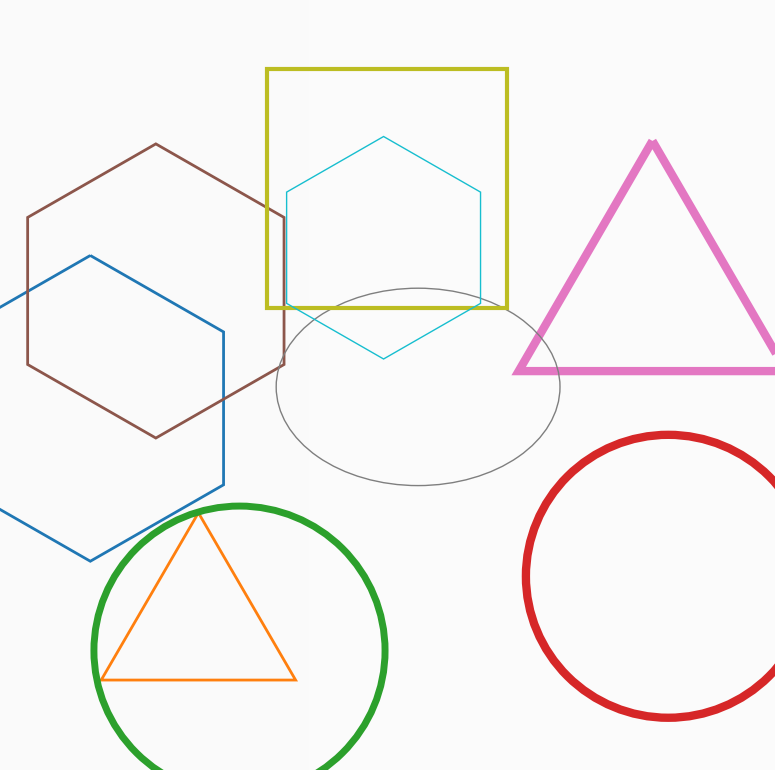[{"shape": "hexagon", "thickness": 1, "radius": 0.99, "center": [0.117, 0.47]}, {"shape": "triangle", "thickness": 1, "radius": 0.72, "center": [0.256, 0.189]}, {"shape": "circle", "thickness": 2.5, "radius": 0.94, "center": [0.309, 0.155]}, {"shape": "circle", "thickness": 3, "radius": 0.92, "center": [0.862, 0.252]}, {"shape": "hexagon", "thickness": 1, "radius": 0.96, "center": [0.201, 0.622]}, {"shape": "triangle", "thickness": 3, "radius": 1.0, "center": [0.842, 0.618]}, {"shape": "oval", "thickness": 0.5, "radius": 0.92, "center": [0.539, 0.498]}, {"shape": "square", "thickness": 1.5, "radius": 0.77, "center": [0.5, 0.755]}, {"shape": "hexagon", "thickness": 0.5, "radius": 0.72, "center": [0.495, 0.678]}]